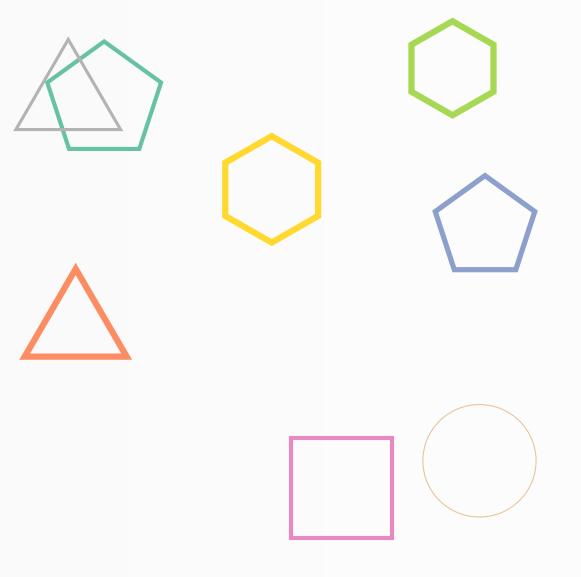[{"shape": "pentagon", "thickness": 2, "radius": 0.51, "center": [0.179, 0.824]}, {"shape": "triangle", "thickness": 3, "radius": 0.51, "center": [0.13, 0.432]}, {"shape": "pentagon", "thickness": 2.5, "radius": 0.45, "center": [0.834, 0.605]}, {"shape": "square", "thickness": 2, "radius": 0.43, "center": [0.587, 0.154]}, {"shape": "hexagon", "thickness": 3, "radius": 0.41, "center": [0.778, 0.881]}, {"shape": "hexagon", "thickness": 3, "radius": 0.46, "center": [0.467, 0.671]}, {"shape": "circle", "thickness": 0.5, "radius": 0.49, "center": [0.825, 0.201]}, {"shape": "triangle", "thickness": 1.5, "radius": 0.52, "center": [0.117, 0.827]}]